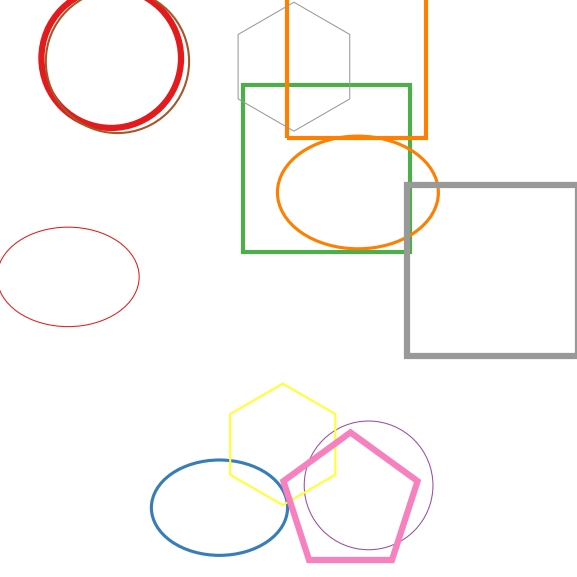[{"shape": "circle", "thickness": 3, "radius": 0.6, "center": [0.193, 0.898]}, {"shape": "oval", "thickness": 0.5, "radius": 0.62, "center": [0.118, 0.52]}, {"shape": "oval", "thickness": 1.5, "radius": 0.59, "center": [0.38, 0.12]}, {"shape": "square", "thickness": 2, "radius": 0.72, "center": [0.565, 0.708]}, {"shape": "circle", "thickness": 0.5, "radius": 0.56, "center": [0.638, 0.159]}, {"shape": "oval", "thickness": 1.5, "radius": 0.7, "center": [0.62, 0.666]}, {"shape": "square", "thickness": 2, "radius": 0.6, "center": [0.617, 0.881]}, {"shape": "hexagon", "thickness": 1, "radius": 0.53, "center": [0.49, 0.23]}, {"shape": "circle", "thickness": 1, "radius": 0.62, "center": [0.203, 0.893]}, {"shape": "pentagon", "thickness": 3, "radius": 0.61, "center": [0.607, 0.128]}, {"shape": "hexagon", "thickness": 0.5, "radius": 0.56, "center": [0.509, 0.884]}, {"shape": "square", "thickness": 3, "radius": 0.74, "center": [0.853, 0.531]}]